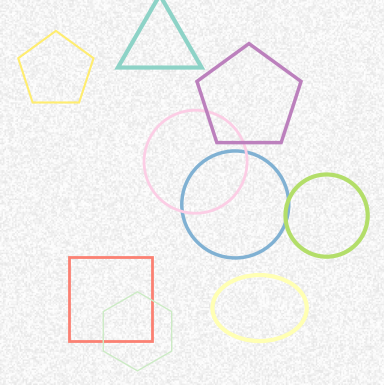[{"shape": "triangle", "thickness": 3, "radius": 0.63, "center": [0.415, 0.887]}, {"shape": "oval", "thickness": 3, "radius": 0.61, "center": [0.674, 0.2]}, {"shape": "square", "thickness": 2, "radius": 0.54, "center": [0.287, 0.223]}, {"shape": "circle", "thickness": 2.5, "radius": 0.69, "center": [0.611, 0.469]}, {"shape": "circle", "thickness": 3, "radius": 0.53, "center": [0.848, 0.44]}, {"shape": "circle", "thickness": 2, "radius": 0.67, "center": [0.508, 0.58]}, {"shape": "pentagon", "thickness": 2.5, "radius": 0.71, "center": [0.647, 0.745]}, {"shape": "hexagon", "thickness": 1, "radius": 0.51, "center": [0.357, 0.139]}, {"shape": "pentagon", "thickness": 1.5, "radius": 0.51, "center": [0.145, 0.817]}]